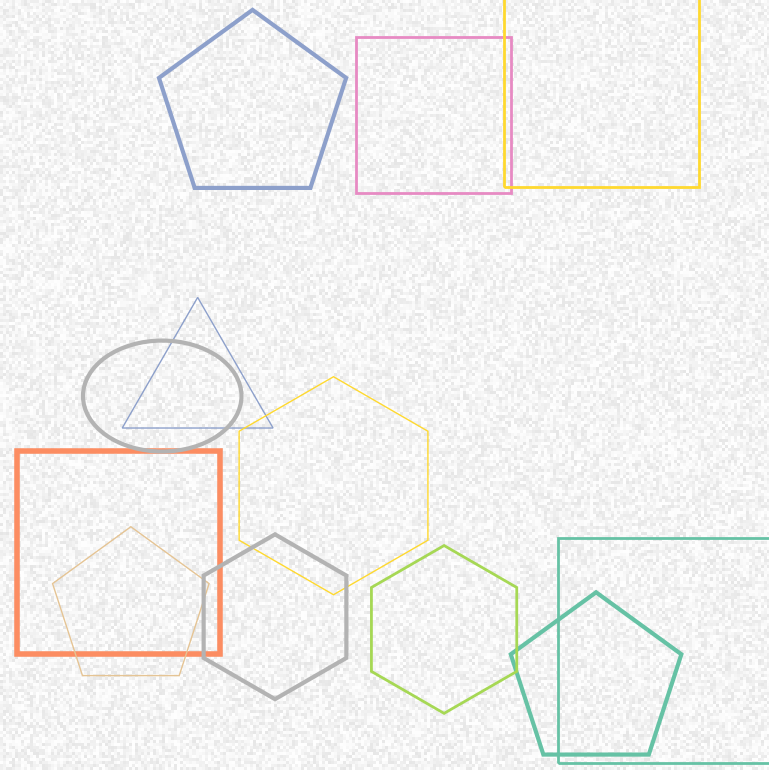[{"shape": "square", "thickness": 1, "radius": 0.73, "center": [0.87, 0.155]}, {"shape": "pentagon", "thickness": 1.5, "radius": 0.58, "center": [0.774, 0.114]}, {"shape": "square", "thickness": 2, "radius": 0.66, "center": [0.154, 0.282]}, {"shape": "pentagon", "thickness": 1.5, "radius": 0.64, "center": [0.328, 0.859]}, {"shape": "triangle", "thickness": 0.5, "radius": 0.57, "center": [0.257, 0.501]}, {"shape": "square", "thickness": 1, "radius": 0.5, "center": [0.562, 0.851]}, {"shape": "hexagon", "thickness": 1, "radius": 0.54, "center": [0.577, 0.183]}, {"shape": "square", "thickness": 1, "radius": 0.63, "center": [0.781, 0.883]}, {"shape": "hexagon", "thickness": 0.5, "radius": 0.71, "center": [0.433, 0.369]}, {"shape": "pentagon", "thickness": 0.5, "radius": 0.53, "center": [0.17, 0.209]}, {"shape": "oval", "thickness": 1.5, "radius": 0.51, "center": [0.211, 0.486]}, {"shape": "hexagon", "thickness": 1.5, "radius": 0.54, "center": [0.357, 0.199]}]